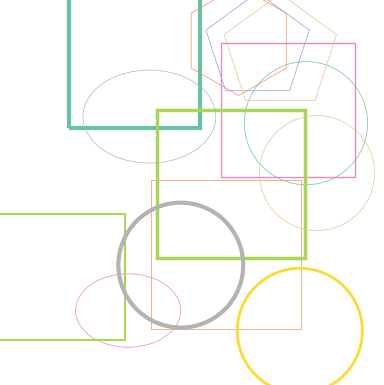[{"shape": "circle", "thickness": 0.5, "radius": 0.8, "center": [0.795, 0.68]}, {"shape": "square", "thickness": 3, "radius": 0.85, "center": [0.35, 0.838]}, {"shape": "hexagon", "thickness": 0.5, "radius": 0.71, "center": [0.62, 0.894]}, {"shape": "square", "thickness": 0.5, "radius": 0.97, "center": [0.587, 0.339]}, {"shape": "pentagon", "thickness": 0.5, "radius": 0.71, "center": [0.669, 0.878]}, {"shape": "oval", "thickness": 0.5, "radius": 0.68, "center": [0.333, 0.193]}, {"shape": "square", "thickness": 1, "radius": 0.87, "center": [0.747, 0.714]}, {"shape": "square", "thickness": 1.5, "radius": 0.82, "center": [0.159, 0.28]}, {"shape": "square", "thickness": 2.5, "radius": 0.96, "center": [0.601, 0.523]}, {"shape": "circle", "thickness": 2, "radius": 0.81, "center": [0.779, 0.141]}, {"shape": "pentagon", "thickness": 0.5, "radius": 0.77, "center": [0.728, 0.863]}, {"shape": "circle", "thickness": 0.5, "radius": 0.75, "center": [0.823, 0.55]}, {"shape": "circle", "thickness": 3, "radius": 0.81, "center": [0.47, 0.311]}, {"shape": "oval", "thickness": 0.5, "radius": 0.86, "center": [0.388, 0.697]}]